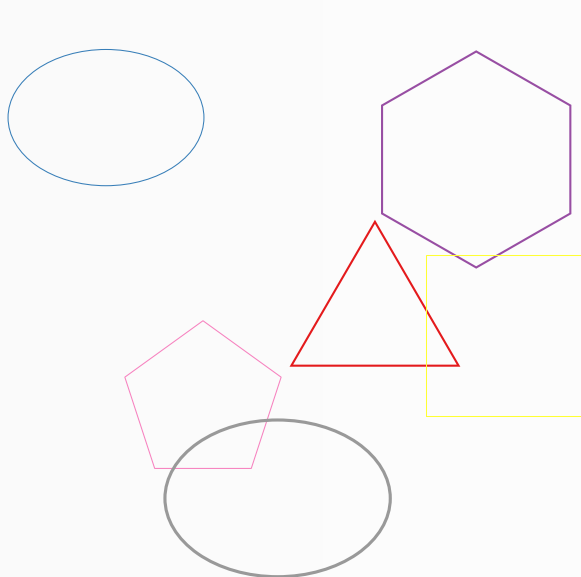[{"shape": "triangle", "thickness": 1, "radius": 0.83, "center": [0.645, 0.449]}, {"shape": "oval", "thickness": 0.5, "radius": 0.84, "center": [0.182, 0.796]}, {"shape": "hexagon", "thickness": 1, "radius": 0.94, "center": [0.819, 0.723]}, {"shape": "square", "thickness": 0.5, "radius": 0.7, "center": [0.873, 0.418]}, {"shape": "pentagon", "thickness": 0.5, "radius": 0.71, "center": [0.349, 0.302]}, {"shape": "oval", "thickness": 1.5, "radius": 0.97, "center": [0.478, 0.136]}]